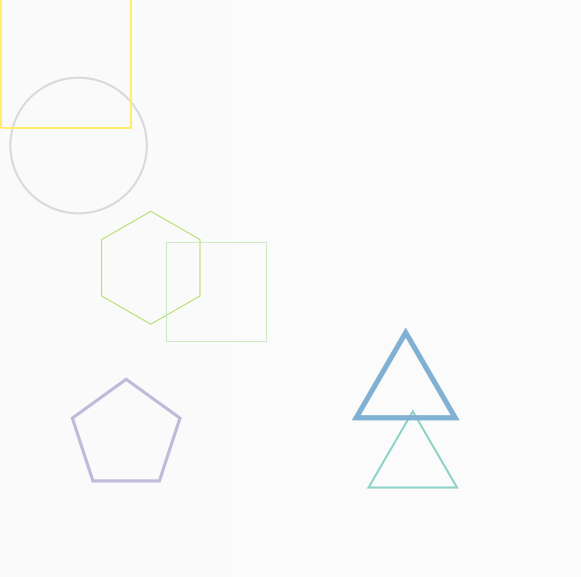[{"shape": "triangle", "thickness": 1, "radius": 0.44, "center": [0.71, 0.199]}, {"shape": "pentagon", "thickness": 1.5, "radius": 0.49, "center": [0.217, 0.245]}, {"shape": "triangle", "thickness": 2.5, "radius": 0.49, "center": [0.698, 0.325]}, {"shape": "hexagon", "thickness": 0.5, "radius": 0.49, "center": [0.259, 0.535]}, {"shape": "circle", "thickness": 1, "radius": 0.59, "center": [0.135, 0.747]}, {"shape": "square", "thickness": 0.5, "radius": 0.43, "center": [0.371, 0.495]}, {"shape": "square", "thickness": 1, "radius": 0.56, "center": [0.114, 0.889]}]